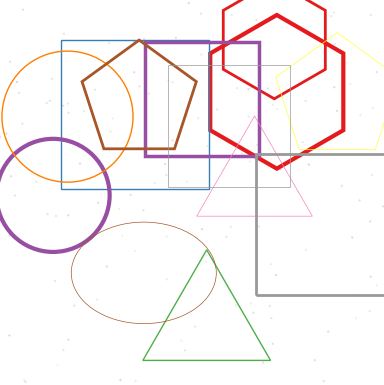[{"shape": "hexagon", "thickness": 3, "radius": 1.0, "center": [0.719, 0.762]}, {"shape": "hexagon", "thickness": 2, "radius": 0.77, "center": [0.712, 0.896]}, {"shape": "square", "thickness": 1, "radius": 0.96, "center": [0.35, 0.703]}, {"shape": "triangle", "thickness": 1, "radius": 0.96, "center": [0.537, 0.16]}, {"shape": "circle", "thickness": 3, "radius": 0.73, "center": [0.138, 0.493]}, {"shape": "square", "thickness": 2.5, "radius": 0.74, "center": [0.524, 0.742]}, {"shape": "circle", "thickness": 1, "radius": 0.85, "center": [0.175, 0.697]}, {"shape": "pentagon", "thickness": 0.5, "radius": 0.84, "center": [0.876, 0.747]}, {"shape": "pentagon", "thickness": 2, "radius": 0.78, "center": [0.362, 0.74]}, {"shape": "oval", "thickness": 0.5, "radius": 0.94, "center": [0.373, 0.291]}, {"shape": "triangle", "thickness": 0.5, "radius": 0.87, "center": [0.661, 0.525]}, {"shape": "square", "thickness": 2, "radius": 0.92, "center": [0.85, 0.417]}, {"shape": "square", "thickness": 0.5, "radius": 0.8, "center": [0.595, 0.673]}]